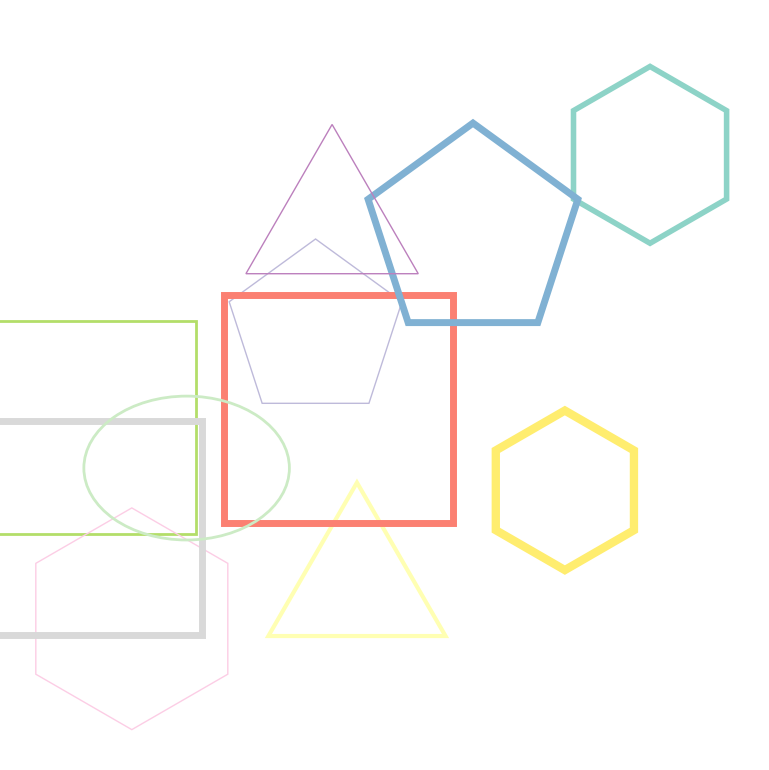[{"shape": "hexagon", "thickness": 2, "radius": 0.57, "center": [0.844, 0.799]}, {"shape": "triangle", "thickness": 1.5, "radius": 0.66, "center": [0.464, 0.24]}, {"shape": "pentagon", "thickness": 0.5, "radius": 0.59, "center": [0.41, 0.572]}, {"shape": "square", "thickness": 2.5, "radius": 0.74, "center": [0.439, 0.469]}, {"shape": "pentagon", "thickness": 2.5, "radius": 0.72, "center": [0.614, 0.697]}, {"shape": "square", "thickness": 1, "radius": 0.69, "center": [0.116, 0.445]}, {"shape": "hexagon", "thickness": 0.5, "radius": 0.72, "center": [0.171, 0.196]}, {"shape": "square", "thickness": 2.5, "radius": 0.69, "center": [0.123, 0.314]}, {"shape": "triangle", "thickness": 0.5, "radius": 0.65, "center": [0.431, 0.709]}, {"shape": "oval", "thickness": 1, "radius": 0.67, "center": [0.242, 0.392]}, {"shape": "hexagon", "thickness": 3, "radius": 0.52, "center": [0.734, 0.363]}]